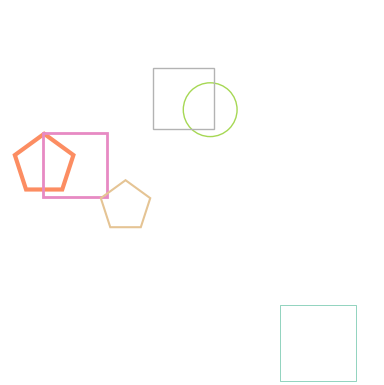[{"shape": "square", "thickness": 0.5, "radius": 0.5, "center": [0.826, 0.109]}, {"shape": "pentagon", "thickness": 3, "radius": 0.4, "center": [0.115, 0.572]}, {"shape": "square", "thickness": 2, "radius": 0.41, "center": [0.194, 0.572]}, {"shape": "circle", "thickness": 1, "radius": 0.35, "center": [0.546, 0.715]}, {"shape": "pentagon", "thickness": 1.5, "radius": 0.34, "center": [0.326, 0.464]}, {"shape": "square", "thickness": 1, "radius": 0.4, "center": [0.476, 0.744]}]